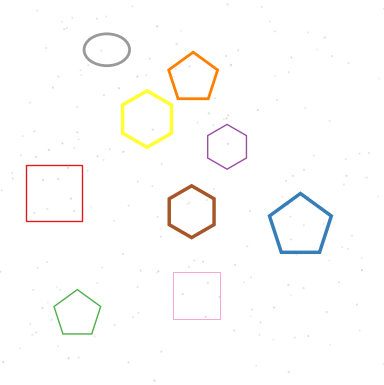[{"shape": "square", "thickness": 1, "radius": 0.36, "center": [0.139, 0.5]}, {"shape": "pentagon", "thickness": 2.5, "radius": 0.42, "center": [0.78, 0.413]}, {"shape": "pentagon", "thickness": 1, "radius": 0.32, "center": [0.201, 0.184]}, {"shape": "hexagon", "thickness": 1, "radius": 0.29, "center": [0.59, 0.619]}, {"shape": "pentagon", "thickness": 2, "radius": 0.33, "center": [0.502, 0.798]}, {"shape": "hexagon", "thickness": 2.5, "radius": 0.37, "center": [0.382, 0.691]}, {"shape": "hexagon", "thickness": 2.5, "radius": 0.34, "center": [0.498, 0.45]}, {"shape": "square", "thickness": 0.5, "radius": 0.3, "center": [0.511, 0.232]}, {"shape": "oval", "thickness": 2, "radius": 0.3, "center": [0.277, 0.871]}]